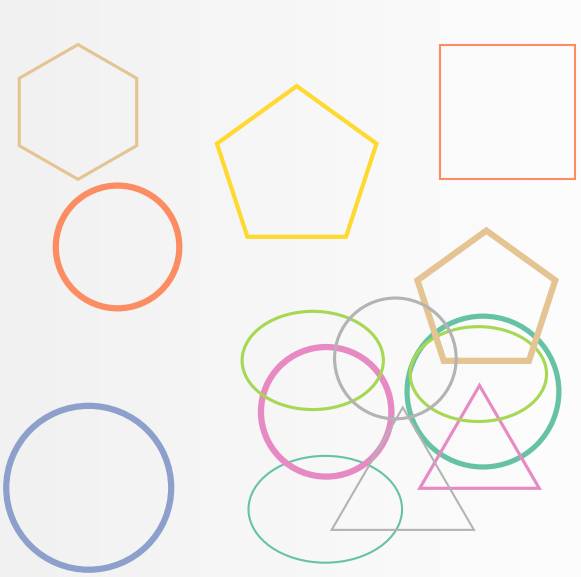[{"shape": "circle", "thickness": 2.5, "radius": 0.65, "center": [0.831, 0.321]}, {"shape": "oval", "thickness": 1, "radius": 0.66, "center": [0.56, 0.117]}, {"shape": "square", "thickness": 1, "radius": 0.58, "center": [0.873, 0.805]}, {"shape": "circle", "thickness": 3, "radius": 0.53, "center": [0.202, 0.572]}, {"shape": "circle", "thickness": 3, "radius": 0.71, "center": [0.153, 0.155]}, {"shape": "triangle", "thickness": 1.5, "radius": 0.59, "center": [0.825, 0.213]}, {"shape": "circle", "thickness": 3, "radius": 0.56, "center": [0.561, 0.286]}, {"shape": "oval", "thickness": 1.5, "radius": 0.59, "center": [0.823, 0.351]}, {"shape": "oval", "thickness": 1.5, "radius": 0.61, "center": [0.538, 0.375]}, {"shape": "pentagon", "thickness": 2, "radius": 0.72, "center": [0.51, 0.706]}, {"shape": "pentagon", "thickness": 3, "radius": 0.62, "center": [0.837, 0.475]}, {"shape": "hexagon", "thickness": 1.5, "radius": 0.58, "center": [0.134, 0.805]}, {"shape": "circle", "thickness": 1.5, "radius": 0.52, "center": [0.68, 0.378]}, {"shape": "triangle", "thickness": 1, "radius": 0.71, "center": [0.693, 0.152]}]